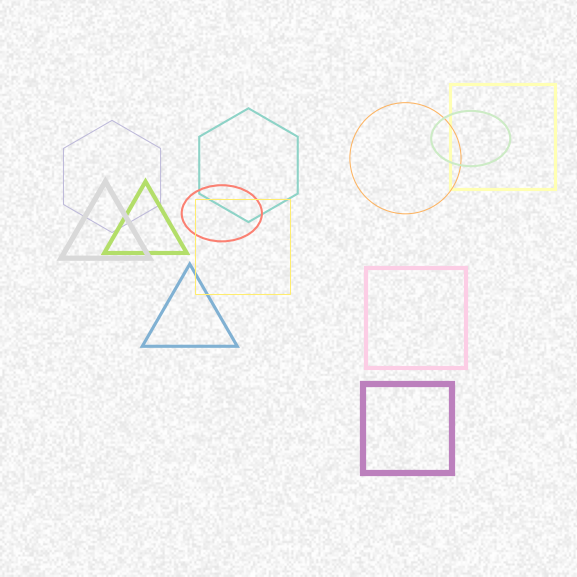[{"shape": "hexagon", "thickness": 1, "radius": 0.49, "center": [0.43, 0.713]}, {"shape": "square", "thickness": 1.5, "radius": 0.45, "center": [0.869, 0.762]}, {"shape": "hexagon", "thickness": 0.5, "radius": 0.49, "center": [0.194, 0.694]}, {"shape": "oval", "thickness": 1, "radius": 0.35, "center": [0.384, 0.63]}, {"shape": "triangle", "thickness": 1.5, "radius": 0.47, "center": [0.329, 0.447]}, {"shape": "circle", "thickness": 0.5, "radius": 0.48, "center": [0.702, 0.725]}, {"shape": "triangle", "thickness": 2, "radius": 0.41, "center": [0.252, 0.602]}, {"shape": "square", "thickness": 2, "radius": 0.43, "center": [0.72, 0.449]}, {"shape": "triangle", "thickness": 2.5, "radius": 0.44, "center": [0.182, 0.596]}, {"shape": "square", "thickness": 3, "radius": 0.38, "center": [0.706, 0.257]}, {"shape": "oval", "thickness": 1, "radius": 0.34, "center": [0.815, 0.759]}, {"shape": "square", "thickness": 0.5, "radius": 0.41, "center": [0.42, 0.572]}]